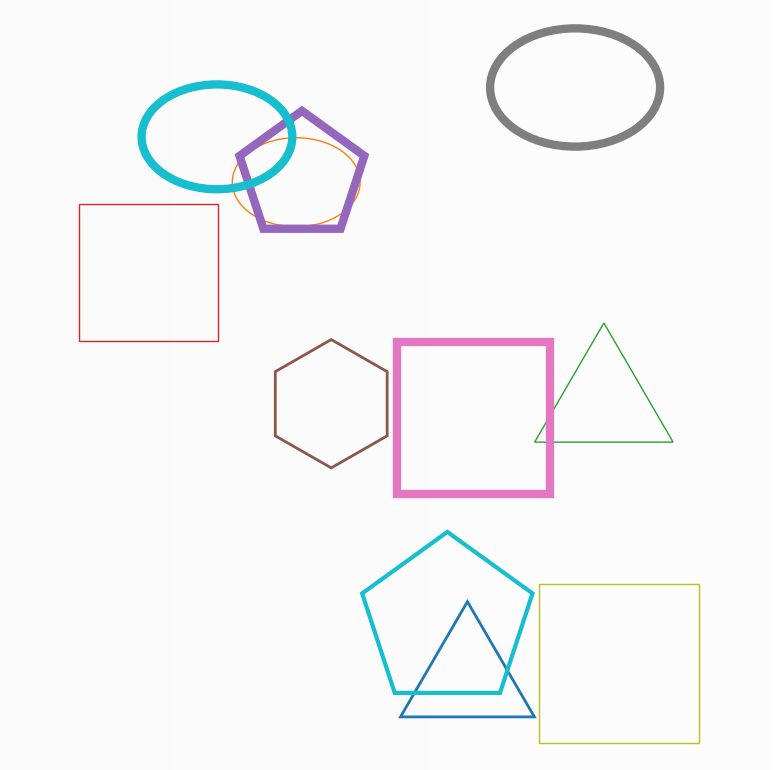[{"shape": "triangle", "thickness": 1, "radius": 0.5, "center": [0.603, 0.119]}, {"shape": "oval", "thickness": 0.5, "radius": 0.41, "center": [0.382, 0.763]}, {"shape": "triangle", "thickness": 0.5, "radius": 0.52, "center": [0.779, 0.477]}, {"shape": "square", "thickness": 0.5, "radius": 0.45, "center": [0.192, 0.646]}, {"shape": "pentagon", "thickness": 3, "radius": 0.42, "center": [0.39, 0.771]}, {"shape": "hexagon", "thickness": 1, "radius": 0.42, "center": [0.427, 0.476]}, {"shape": "square", "thickness": 3, "radius": 0.49, "center": [0.611, 0.457]}, {"shape": "oval", "thickness": 3, "radius": 0.55, "center": [0.742, 0.886]}, {"shape": "square", "thickness": 0.5, "radius": 0.52, "center": [0.799, 0.139]}, {"shape": "pentagon", "thickness": 1.5, "radius": 0.58, "center": [0.577, 0.194]}, {"shape": "oval", "thickness": 3, "radius": 0.49, "center": [0.28, 0.822]}]